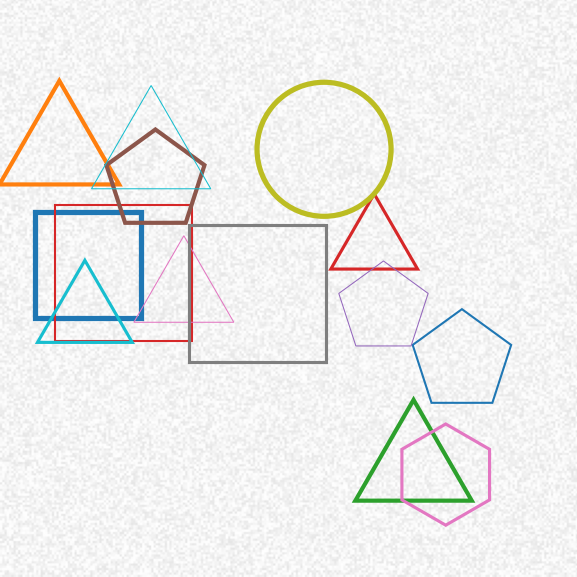[{"shape": "pentagon", "thickness": 1, "radius": 0.45, "center": [0.8, 0.374]}, {"shape": "square", "thickness": 2.5, "radius": 0.46, "center": [0.152, 0.541]}, {"shape": "triangle", "thickness": 2, "radius": 0.6, "center": [0.103, 0.74]}, {"shape": "triangle", "thickness": 2, "radius": 0.58, "center": [0.716, 0.19]}, {"shape": "triangle", "thickness": 1.5, "radius": 0.43, "center": [0.648, 0.577]}, {"shape": "square", "thickness": 1, "radius": 0.59, "center": [0.214, 0.526]}, {"shape": "pentagon", "thickness": 0.5, "radius": 0.41, "center": [0.664, 0.466]}, {"shape": "pentagon", "thickness": 2, "radius": 0.45, "center": [0.269, 0.686]}, {"shape": "hexagon", "thickness": 1.5, "radius": 0.44, "center": [0.772, 0.177]}, {"shape": "triangle", "thickness": 0.5, "radius": 0.5, "center": [0.318, 0.491]}, {"shape": "square", "thickness": 1.5, "radius": 0.59, "center": [0.446, 0.49]}, {"shape": "circle", "thickness": 2.5, "radius": 0.58, "center": [0.561, 0.741]}, {"shape": "triangle", "thickness": 0.5, "radius": 0.6, "center": [0.262, 0.732]}, {"shape": "triangle", "thickness": 1.5, "radius": 0.47, "center": [0.147, 0.454]}]